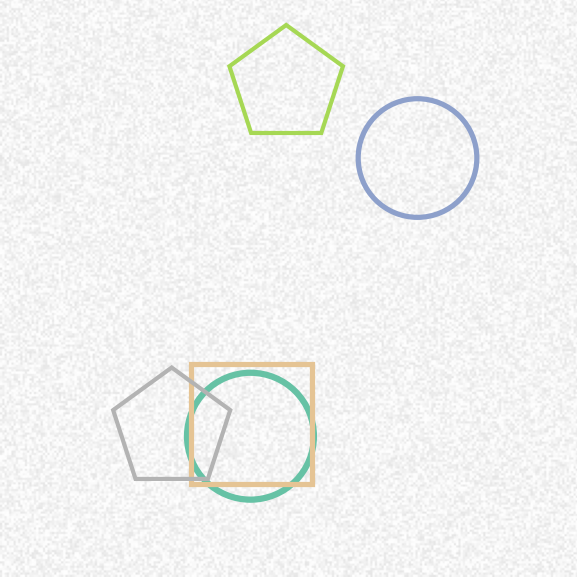[{"shape": "circle", "thickness": 3, "radius": 0.55, "center": [0.434, 0.244]}, {"shape": "circle", "thickness": 2.5, "radius": 0.51, "center": [0.723, 0.725]}, {"shape": "pentagon", "thickness": 2, "radius": 0.52, "center": [0.496, 0.852]}, {"shape": "square", "thickness": 2.5, "radius": 0.52, "center": [0.436, 0.265]}, {"shape": "pentagon", "thickness": 2, "radius": 0.53, "center": [0.297, 0.256]}]